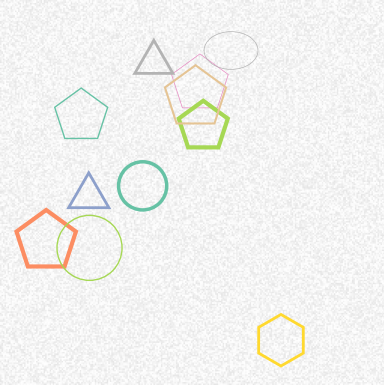[{"shape": "circle", "thickness": 2.5, "radius": 0.31, "center": [0.37, 0.517]}, {"shape": "pentagon", "thickness": 1, "radius": 0.36, "center": [0.211, 0.699]}, {"shape": "pentagon", "thickness": 3, "radius": 0.41, "center": [0.12, 0.373]}, {"shape": "triangle", "thickness": 2, "radius": 0.3, "center": [0.231, 0.491]}, {"shape": "pentagon", "thickness": 0.5, "radius": 0.39, "center": [0.519, 0.783]}, {"shape": "pentagon", "thickness": 3, "radius": 0.33, "center": [0.528, 0.671]}, {"shape": "circle", "thickness": 1, "radius": 0.42, "center": [0.233, 0.356]}, {"shape": "hexagon", "thickness": 2, "radius": 0.33, "center": [0.73, 0.116]}, {"shape": "pentagon", "thickness": 1.5, "radius": 0.42, "center": [0.508, 0.747]}, {"shape": "oval", "thickness": 0.5, "radius": 0.35, "center": [0.6, 0.869]}, {"shape": "triangle", "thickness": 2, "radius": 0.29, "center": [0.4, 0.838]}]